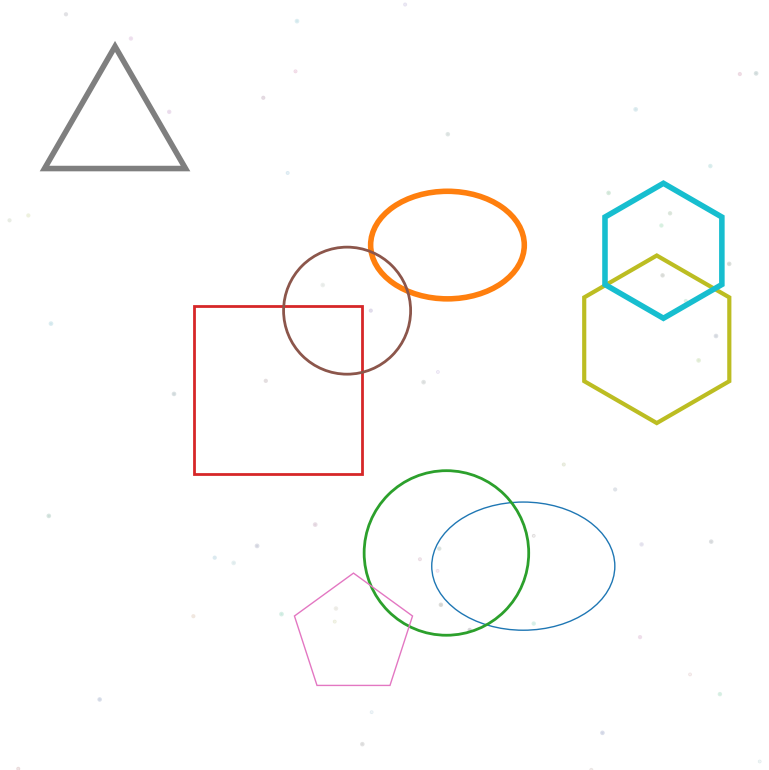[{"shape": "oval", "thickness": 0.5, "radius": 0.59, "center": [0.68, 0.265]}, {"shape": "oval", "thickness": 2, "radius": 0.5, "center": [0.581, 0.682]}, {"shape": "circle", "thickness": 1, "radius": 0.53, "center": [0.58, 0.282]}, {"shape": "square", "thickness": 1, "radius": 0.55, "center": [0.361, 0.494]}, {"shape": "circle", "thickness": 1, "radius": 0.41, "center": [0.451, 0.597]}, {"shape": "pentagon", "thickness": 0.5, "radius": 0.4, "center": [0.459, 0.175]}, {"shape": "triangle", "thickness": 2, "radius": 0.53, "center": [0.149, 0.834]}, {"shape": "hexagon", "thickness": 1.5, "radius": 0.54, "center": [0.853, 0.559]}, {"shape": "hexagon", "thickness": 2, "radius": 0.44, "center": [0.862, 0.674]}]